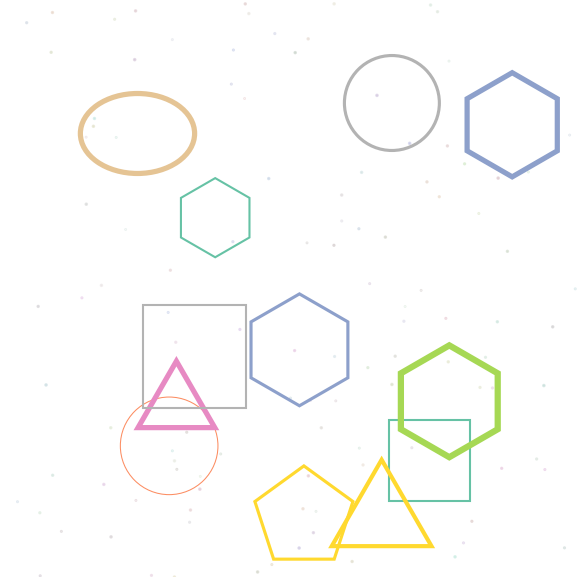[{"shape": "square", "thickness": 1, "radius": 0.35, "center": [0.743, 0.202]}, {"shape": "hexagon", "thickness": 1, "radius": 0.34, "center": [0.373, 0.622]}, {"shape": "circle", "thickness": 0.5, "radius": 0.42, "center": [0.293, 0.227]}, {"shape": "hexagon", "thickness": 1.5, "radius": 0.48, "center": [0.519, 0.393]}, {"shape": "hexagon", "thickness": 2.5, "radius": 0.45, "center": [0.887, 0.783]}, {"shape": "triangle", "thickness": 2.5, "radius": 0.38, "center": [0.305, 0.297]}, {"shape": "hexagon", "thickness": 3, "radius": 0.48, "center": [0.778, 0.304]}, {"shape": "pentagon", "thickness": 1.5, "radius": 0.45, "center": [0.526, 0.103]}, {"shape": "triangle", "thickness": 2, "radius": 0.5, "center": [0.661, 0.103]}, {"shape": "oval", "thickness": 2.5, "radius": 0.49, "center": [0.238, 0.768]}, {"shape": "circle", "thickness": 1.5, "radius": 0.41, "center": [0.679, 0.821]}, {"shape": "square", "thickness": 1, "radius": 0.45, "center": [0.337, 0.382]}]